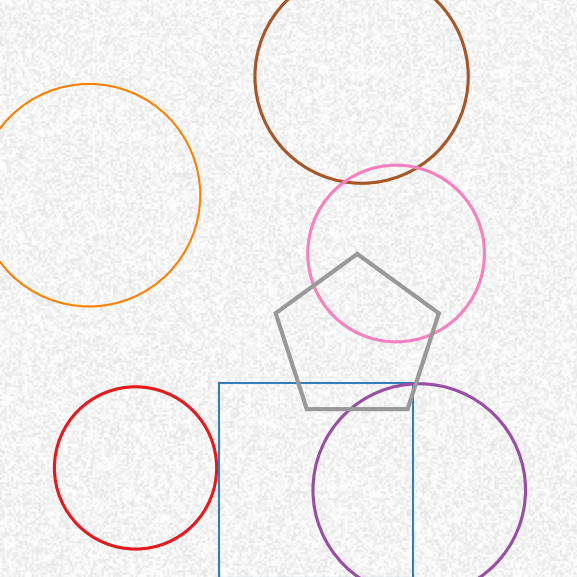[{"shape": "circle", "thickness": 1.5, "radius": 0.7, "center": [0.235, 0.189]}, {"shape": "square", "thickness": 1, "radius": 0.84, "center": [0.548, 0.167]}, {"shape": "circle", "thickness": 1.5, "radius": 0.92, "center": [0.726, 0.151]}, {"shape": "circle", "thickness": 1, "radius": 0.96, "center": [0.154, 0.661]}, {"shape": "circle", "thickness": 1.5, "radius": 0.92, "center": [0.626, 0.866]}, {"shape": "circle", "thickness": 1.5, "radius": 0.76, "center": [0.686, 0.56]}, {"shape": "pentagon", "thickness": 2, "radius": 0.74, "center": [0.619, 0.411]}]